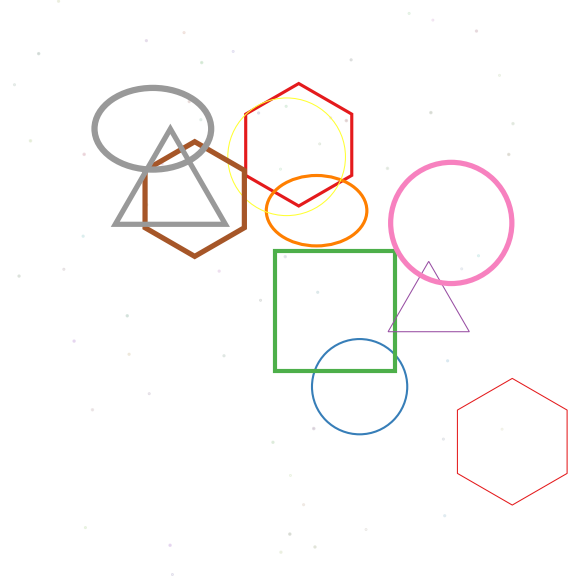[{"shape": "hexagon", "thickness": 0.5, "radius": 0.55, "center": [0.887, 0.234]}, {"shape": "hexagon", "thickness": 1.5, "radius": 0.53, "center": [0.517, 0.748]}, {"shape": "circle", "thickness": 1, "radius": 0.41, "center": [0.623, 0.33]}, {"shape": "square", "thickness": 2, "radius": 0.52, "center": [0.58, 0.461]}, {"shape": "triangle", "thickness": 0.5, "radius": 0.41, "center": [0.742, 0.465]}, {"shape": "oval", "thickness": 1.5, "radius": 0.44, "center": [0.548, 0.634]}, {"shape": "circle", "thickness": 0.5, "radius": 0.51, "center": [0.496, 0.728]}, {"shape": "hexagon", "thickness": 2.5, "radius": 0.5, "center": [0.337, 0.654]}, {"shape": "circle", "thickness": 2.5, "radius": 0.52, "center": [0.781, 0.613]}, {"shape": "triangle", "thickness": 2.5, "radius": 0.55, "center": [0.295, 0.666]}, {"shape": "oval", "thickness": 3, "radius": 0.51, "center": [0.265, 0.776]}]